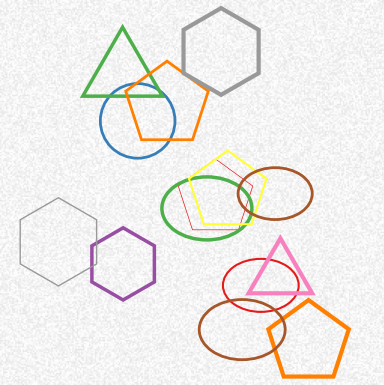[{"shape": "oval", "thickness": 1.5, "radius": 0.49, "center": [0.677, 0.259]}, {"shape": "pentagon", "thickness": 0.5, "radius": 0.51, "center": [0.56, 0.485]}, {"shape": "circle", "thickness": 2, "radius": 0.48, "center": [0.358, 0.686]}, {"shape": "triangle", "thickness": 2.5, "radius": 0.6, "center": [0.318, 0.81]}, {"shape": "oval", "thickness": 2.5, "radius": 0.58, "center": [0.537, 0.459]}, {"shape": "hexagon", "thickness": 2.5, "radius": 0.47, "center": [0.32, 0.315]}, {"shape": "pentagon", "thickness": 2, "radius": 0.56, "center": [0.434, 0.728]}, {"shape": "pentagon", "thickness": 3, "radius": 0.55, "center": [0.802, 0.111]}, {"shape": "pentagon", "thickness": 1.5, "radius": 0.53, "center": [0.591, 0.503]}, {"shape": "oval", "thickness": 2, "radius": 0.56, "center": [0.629, 0.144]}, {"shape": "oval", "thickness": 2, "radius": 0.48, "center": [0.715, 0.497]}, {"shape": "triangle", "thickness": 3, "radius": 0.48, "center": [0.728, 0.286]}, {"shape": "hexagon", "thickness": 3, "radius": 0.56, "center": [0.574, 0.866]}, {"shape": "hexagon", "thickness": 1, "radius": 0.57, "center": [0.152, 0.372]}]